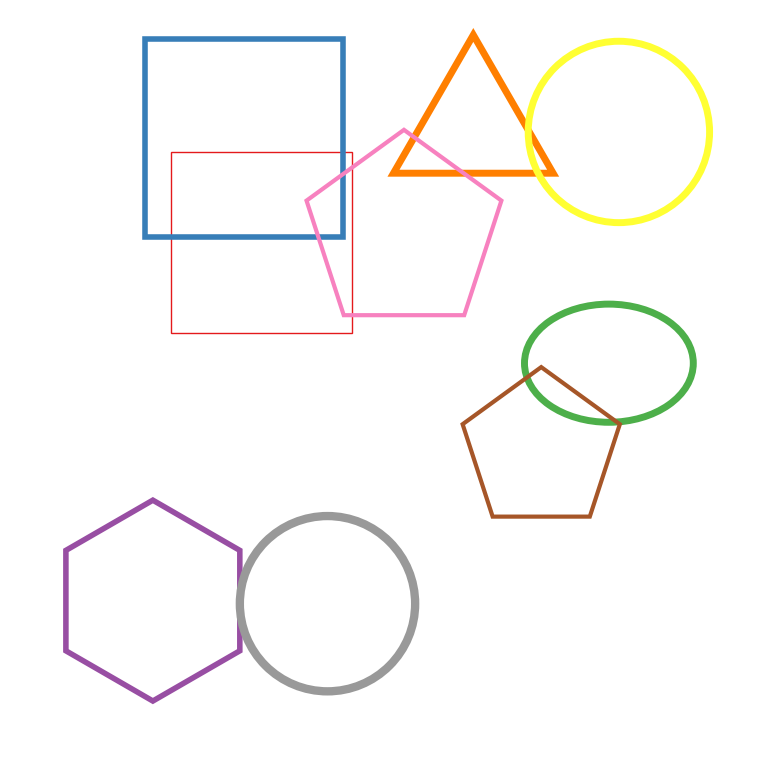[{"shape": "square", "thickness": 0.5, "radius": 0.59, "center": [0.339, 0.685]}, {"shape": "square", "thickness": 2, "radius": 0.64, "center": [0.317, 0.821]}, {"shape": "oval", "thickness": 2.5, "radius": 0.55, "center": [0.791, 0.528]}, {"shape": "hexagon", "thickness": 2, "radius": 0.65, "center": [0.199, 0.22]}, {"shape": "triangle", "thickness": 2.5, "radius": 0.6, "center": [0.615, 0.835]}, {"shape": "circle", "thickness": 2.5, "radius": 0.59, "center": [0.804, 0.829]}, {"shape": "pentagon", "thickness": 1.5, "radius": 0.54, "center": [0.703, 0.416]}, {"shape": "pentagon", "thickness": 1.5, "radius": 0.67, "center": [0.525, 0.698]}, {"shape": "circle", "thickness": 3, "radius": 0.57, "center": [0.425, 0.216]}]